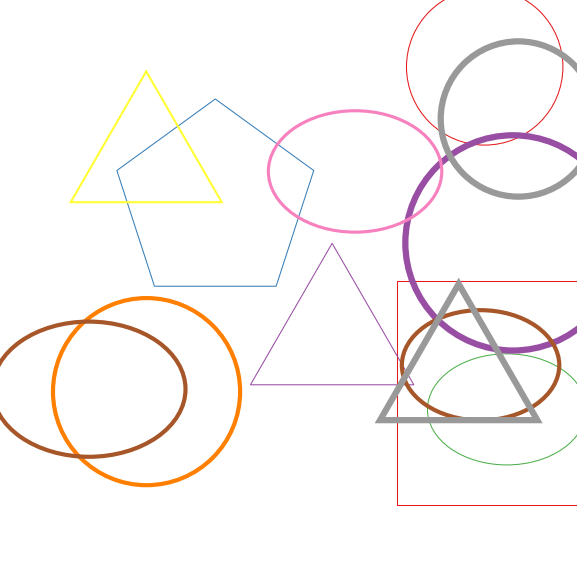[{"shape": "circle", "thickness": 0.5, "radius": 0.68, "center": [0.839, 0.883]}, {"shape": "square", "thickness": 0.5, "radius": 0.97, "center": [0.881, 0.318]}, {"shape": "pentagon", "thickness": 0.5, "radius": 0.9, "center": [0.373, 0.648]}, {"shape": "oval", "thickness": 0.5, "radius": 0.69, "center": [0.878, 0.29]}, {"shape": "circle", "thickness": 3, "radius": 0.93, "center": [0.888, 0.579]}, {"shape": "triangle", "thickness": 0.5, "radius": 0.82, "center": [0.575, 0.414]}, {"shape": "circle", "thickness": 2, "radius": 0.81, "center": [0.254, 0.321]}, {"shape": "triangle", "thickness": 1, "radius": 0.75, "center": [0.253, 0.725]}, {"shape": "oval", "thickness": 2, "radius": 0.68, "center": [0.832, 0.367]}, {"shape": "oval", "thickness": 2, "radius": 0.84, "center": [0.154, 0.325]}, {"shape": "oval", "thickness": 1.5, "radius": 0.75, "center": [0.615, 0.702]}, {"shape": "circle", "thickness": 3, "radius": 0.67, "center": [0.898, 0.793]}, {"shape": "triangle", "thickness": 3, "radius": 0.79, "center": [0.794, 0.35]}]